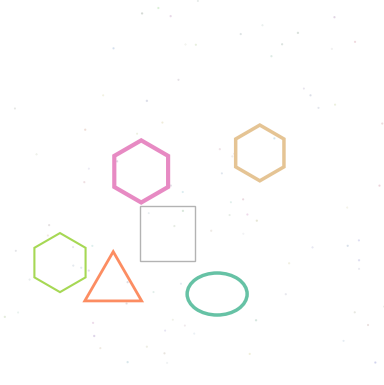[{"shape": "oval", "thickness": 2.5, "radius": 0.39, "center": [0.564, 0.236]}, {"shape": "triangle", "thickness": 2, "radius": 0.43, "center": [0.294, 0.261]}, {"shape": "hexagon", "thickness": 3, "radius": 0.4, "center": [0.367, 0.555]}, {"shape": "hexagon", "thickness": 1.5, "radius": 0.38, "center": [0.156, 0.318]}, {"shape": "hexagon", "thickness": 2.5, "radius": 0.36, "center": [0.675, 0.603]}, {"shape": "square", "thickness": 1, "radius": 0.36, "center": [0.435, 0.392]}]